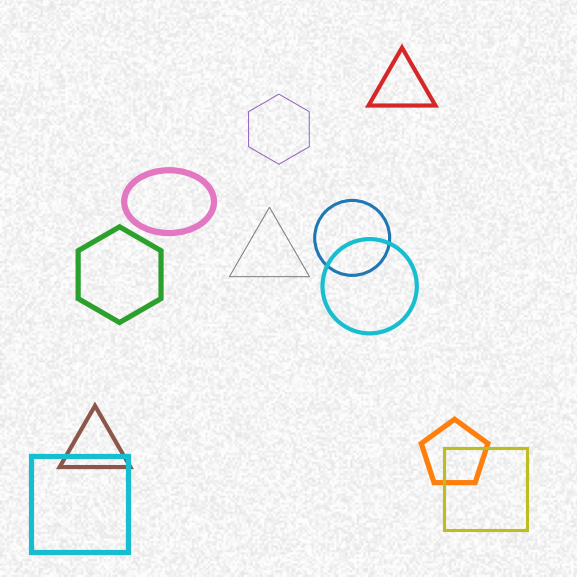[{"shape": "circle", "thickness": 1.5, "radius": 0.32, "center": [0.61, 0.587]}, {"shape": "pentagon", "thickness": 2.5, "radius": 0.3, "center": [0.787, 0.212]}, {"shape": "hexagon", "thickness": 2.5, "radius": 0.41, "center": [0.207, 0.524]}, {"shape": "triangle", "thickness": 2, "radius": 0.33, "center": [0.696, 0.85]}, {"shape": "hexagon", "thickness": 0.5, "radius": 0.3, "center": [0.483, 0.775]}, {"shape": "triangle", "thickness": 2, "radius": 0.35, "center": [0.164, 0.226]}, {"shape": "oval", "thickness": 3, "radius": 0.39, "center": [0.293, 0.65]}, {"shape": "triangle", "thickness": 0.5, "radius": 0.4, "center": [0.467, 0.56]}, {"shape": "square", "thickness": 1.5, "radius": 0.36, "center": [0.84, 0.152]}, {"shape": "circle", "thickness": 2, "radius": 0.41, "center": [0.64, 0.503]}, {"shape": "square", "thickness": 2.5, "radius": 0.42, "center": [0.137, 0.126]}]